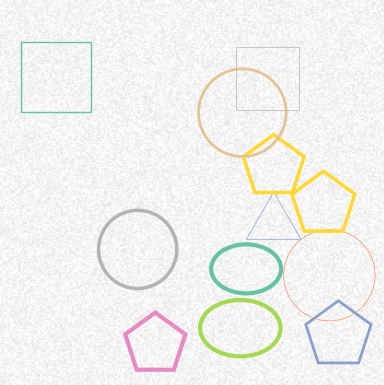[{"shape": "oval", "thickness": 3, "radius": 0.45, "center": [0.639, 0.302]}, {"shape": "square", "thickness": 1, "radius": 0.46, "center": [0.145, 0.8]}, {"shape": "circle", "thickness": 0.5, "radius": 0.59, "center": [0.855, 0.285]}, {"shape": "triangle", "thickness": 0.5, "radius": 0.41, "center": [0.711, 0.419]}, {"shape": "pentagon", "thickness": 2, "radius": 0.45, "center": [0.879, 0.13]}, {"shape": "pentagon", "thickness": 3, "radius": 0.41, "center": [0.403, 0.106]}, {"shape": "oval", "thickness": 3, "radius": 0.52, "center": [0.624, 0.148]}, {"shape": "pentagon", "thickness": 2.5, "radius": 0.43, "center": [0.84, 0.469]}, {"shape": "pentagon", "thickness": 2.5, "radius": 0.42, "center": [0.711, 0.567]}, {"shape": "circle", "thickness": 2, "radius": 0.57, "center": [0.63, 0.707]}, {"shape": "square", "thickness": 0.5, "radius": 0.41, "center": [0.695, 0.796]}, {"shape": "circle", "thickness": 2.5, "radius": 0.51, "center": [0.358, 0.352]}]